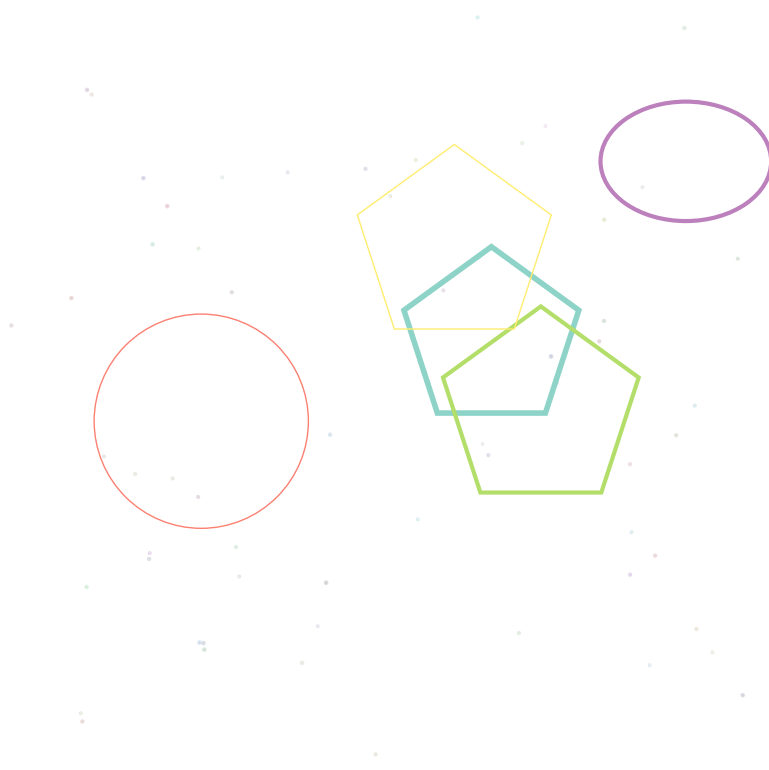[{"shape": "pentagon", "thickness": 2, "radius": 0.6, "center": [0.638, 0.56]}, {"shape": "circle", "thickness": 0.5, "radius": 0.7, "center": [0.261, 0.453]}, {"shape": "pentagon", "thickness": 1.5, "radius": 0.67, "center": [0.702, 0.468]}, {"shape": "oval", "thickness": 1.5, "radius": 0.55, "center": [0.891, 0.79]}, {"shape": "pentagon", "thickness": 0.5, "radius": 0.66, "center": [0.59, 0.68]}]